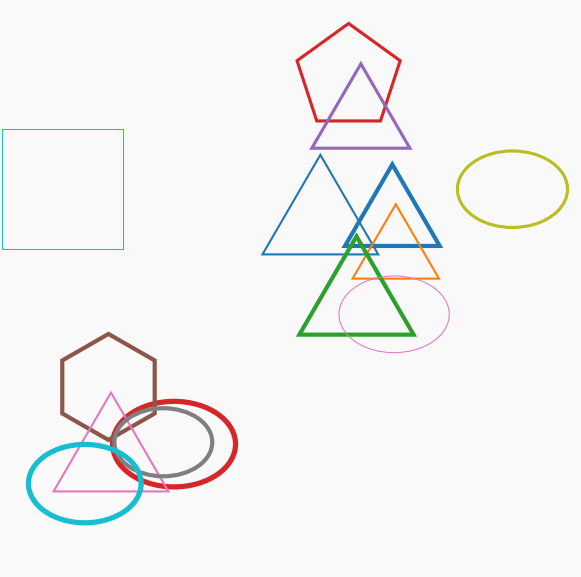[{"shape": "triangle", "thickness": 1, "radius": 0.57, "center": [0.551, 0.616]}, {"shape": "triangle", "thickness": 2, "radius": 0.47, "center": [0.675, 0.62]}, {"shape": "triangle", "thickness": 1, "radius": 0.43, "center": [0.681, 0.56]}, {"shape": "triangle", "thickness": 2, "radius": 0.57, "center": [0.613, 0.476]}, {"shape": "oval", "thickness": 2.5, "radius": 0.53, "center": [0.299, 0.23]}, {"shape": "pentagon", "thickness": 1.5, "radius": 0.47, "center": [0.6, 0.865]}, {"shape": "triangle", "thickness": 1.5, "radius": 0.49, "center": [0.621, 0.791]}, {"shape": "hexagon", "thickness": 2, "radius": 0.46, "center": [0.187, 0.329]}, {"shape": "triangle", "thickness": 1, "radius": 0.57, "center": [0.191, 0.205]}, {"shape": "oval", "thickness": 0.5, "radius": 0.47, "center": [0.678, 0.455]}, {"shape": "oval", "thickness": 2, "radius": 0.42, "center": [0.281, 0.233]}, {"shape": "oval", "thickness": 1.5, "radius": 0.47, "center": [0.882, 0.671]}, {"shape": "square", "thickness": 0.5, "radius": 0.52, "center": [0.108, 0.672]}, {"shape": "oval", "thickness": 2.5, "radius": 0.48, "center": [0.146, 0.162]}]